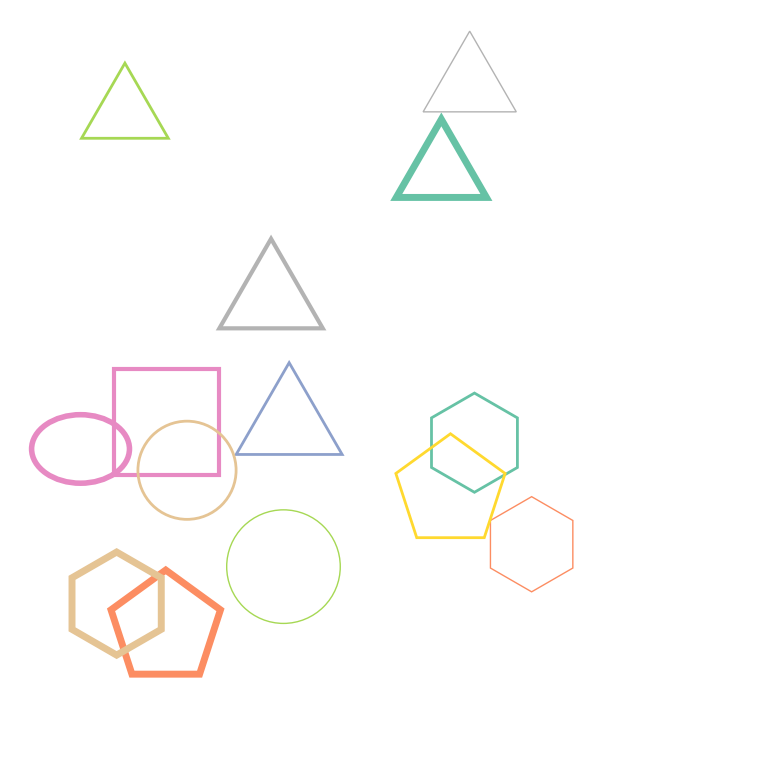[{"shape": "triangle", "thickness": 2.5, "radius": 0.34, "center": [0.573, 0.777]}, {"shape": "hexagon", "thickness": 1, "radius": 0.32, "center": [0.616, 0.425]}, {"shape": "pentagon", "thickness": 2.5, "radius": 0.37, "center": [0.215, 0.185]}, {"shape": "hexagon", "thickness": 0.5, "radius": 0.31, "center": [0.69, 0.293]}, {"shape": "triangle", "thickness": 1, "radius": 0.4, "center": [0.376, 0.45]}, {"shape": "oval", "thickness": 2, "radius": 0.32, "center": [0.105, 0.417]}, {"shape": "square", "thickness": 1.5, "radius": 0.34, "center": [0.216, 0.452]}, {"shape": "triangle", "thickness": 1, "radius": 0.33, "center": [0.162, 0.853]}, {"shape": "circle", "thickness": 0.5, "radius": 0.37, "center": [0.368, 0.264]}, {"shape": "pentagon", "thickness": 1, "radius": 0.37, "center": [0.585, 0.362]}, {"shape": "hexagon", "thickness": 2.5, "radius": 0.33, "center": [0.151, 0.216]}, {"shape": "circle", "thickness": 1, "radius": 0.32, "center": [0.243, 0.389]}, {"shape": "triangle", "thickness": 1.5, "radius": 0.39, "center": [0.352, 0.612]}, {"shape": "triangle", "thickness": 0.5, "radius": 0.35, "center": [0.61, 0.89]}]